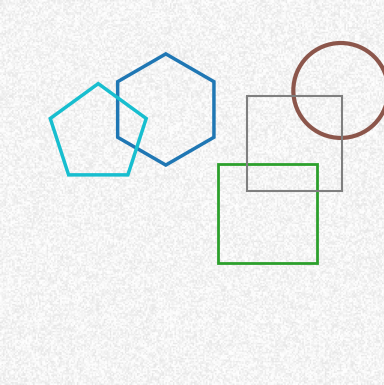[{"shape": "hexagon", "thickness": 2.5, "radius": 0.72, "center": [0.431, 0.716]}, {"shape": "square", "thickness": 2, "radius": 0.64, "center": [0.695, 0.446]}, {"shape": "circle", "thickness": 3, "radius": 0.62, "center": [0.885, 0.765]}, {"shape": "square", "thickness": 1.5, "radius": 0.62, "center": [0.765, 0.628]}, {"shape": "pentagon", "thickness": 2.5, "radius": 0.66, "center": [0.255, 0.652]}]